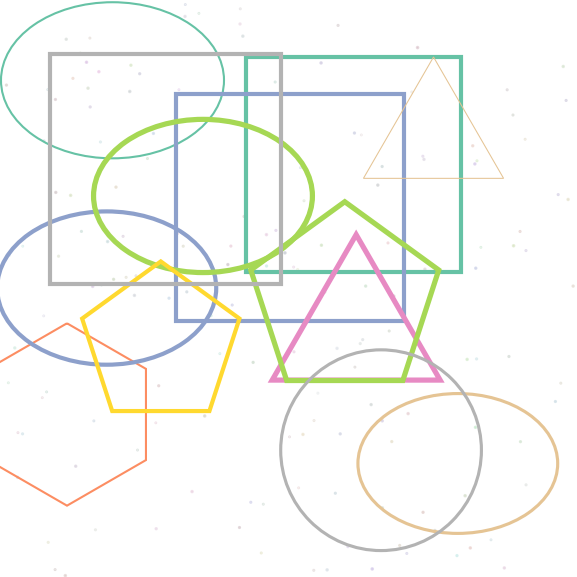[{"shape": "oval", "thickness": 1, "radius": 0.97, "center": [0.195, 0.86]}, {"shape": "square", "thickness": 2, "radius": 0.93, "center": [0.612, 0.715]}, {"shape": "hexagon", "thickness": 1, "radius": 0.79, "center": [0.116, 0.281]}, {"shape": "square", "thickness": 2, "radius": 0.99, "center": [0.503, 0.64]}, {"shape": "oval", "thickness": 2, "radius": 0.95, "center": [0.185, 0.5]}, {"shape": "triangle", "thickness": 2.5, "radius": 0.84, "center": [0.617, 0.425]}, {"shape": "pentagon", "thickness": 2.5, "radius": 0.86, "center": [0.597, 0.479]}, {"shape": "oval", "thickness": 2.5, "radius": 0.95, "center": [0.351, 0.66]}, {"shape": "pentagon", "thickness": 2, "radius": 0.72, "center": [0.278, 0.403]}, {"shape": "triangle", "thickness": 0.5, "radius": 0.7, "center": [0.751, 0.76]}, {"shape": "oval", "thickness": 1.5, "radius": 0.86, "center": [0.793, 0.197]}, {"shape": "square", "thickness": 2, "radius": 1.0, "center": [0.286, 0.706]}, {"shape": "circle", "thickness": 1.5, "radius": 0.87, "center": [0.66, 0.22]}]